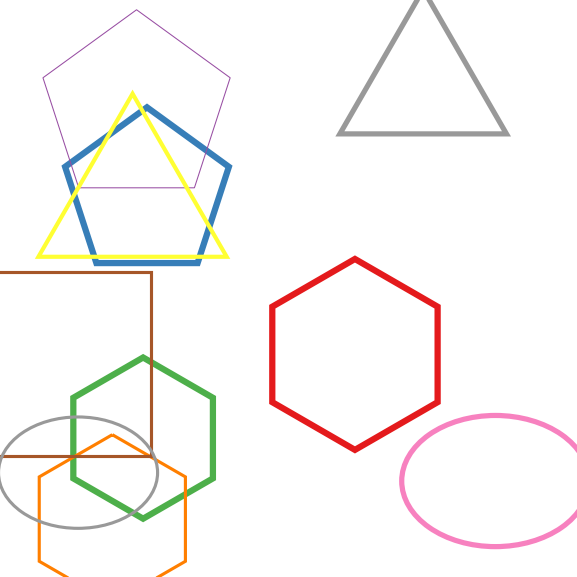[{"shape": "hexagon", "thickness": 3, "radius": 0.83, "center": [0.615, 0.385]}, {"shape": "pentagon", "thickness": 3, "radius": 0.75, "center": [0.255, 0.664]}, {"shape": "hexagon", "thickness": 3, "radius": 0.7, "center": [0.248, 0.241]}, {"shape": "pentagon", "thickness": 0.5, "radius": 0.85, "center": [0.236, 0.812]}, {"shape": "hexagon", "thickness": 1.5, "radius": 0.73, "center": [0.195, 0.1]}, {"shape": "triangle", "thickness": 2, "radius": 0.94, "center": [0.23, 0.649]}, {"shape": "square", "thickness": 1.5, "radius": 0.8, "center": [0.101, 0.369]}, {"shape": "oval", "thickness": 2.5, "radius": 0.81, "center": [0.858, 0.166]}, {"shape": "oval", "thickness": 1.5, "radius": 0.69, "center": [0.135, 0.181]}, {"shape": "triangle", "thickness": 2.5, "radius": 0.83, "center": [0.733, 0.851]}]